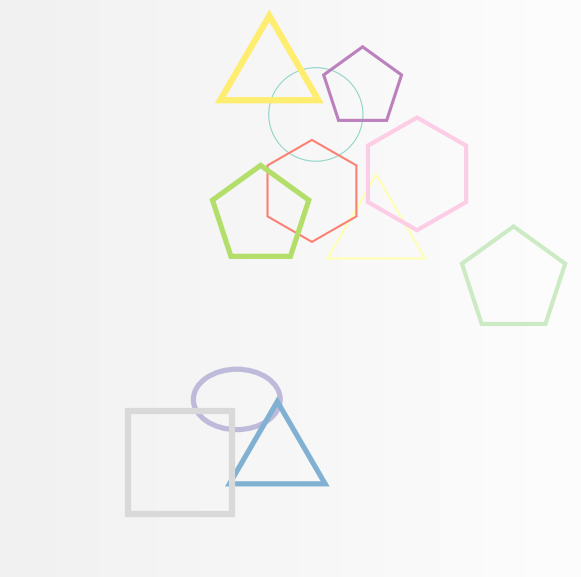[{"shape": "circle", "thickness": 0.5, "radius": 0.41, "center": [0.543, 0.801]}, {"shape": "triangle", "thickness": 1, "radius": 0.49, "center": [0.647, 0.6]}, {"shape": "oval", "thickness": 2.5, "radius": 0.37, "center": [0.407, 0.307]}, {"shape": "hexagon", "thickness": 1, "radius": 0.44, "center": [0.537, 0.669]}, {"shape": "triangle", "thickness": 2.5, "radius": 0.48, "center": [0.477, 0.209]}, {"shape": "pentagon", "thickness": 2.5, "radius": 0.44, "center": [0.448, 0.626]}, {"shape": "hexagon", "thickness": 2, "radius": 0.49, "center": [0.717, 0.698]}, {"shape": "square", "thickness": 3, "radius": 0.45, "center": [0.31, 0.199]}, {"shape": "pentagon", "thickness": 1.5, "radius": 0.35, "center": [0.624, 0.848]}, {"shape": "pentagon", "thickness": 2, "radius": 0.47, "center": [0.884, 0.514]}, {"shape": "triangle", "thickness": 3, "radius": 0.49, "center": [0.463, 0.874]}]